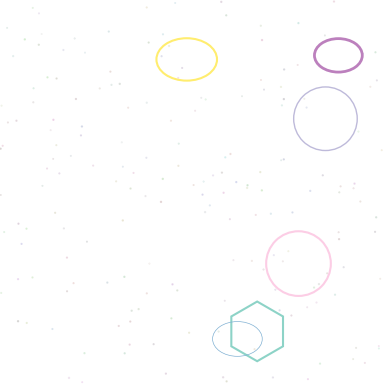[{"shape": "hexagon", "thickness": 1.5, "radius": 0.39, "center": [0.668, 0.139]}, {"shape": "circle", "thickness": 1, "radius": 0.41, "center": [0.845, 0.692]}, {"shape": "oval", "thickness": 0.5, "radius": 0.32, "center": [0.617, 0.12]}, {"shape": "circle", "thickness": 1.5, "radius": 0.42, "center": [0.775, 0.315]}, {"shape": "oval", "thickness": 2, "radius": 0.31, "center": [0.879, 0.856]}, {"shape": "oval", "thickness": 1.5, "radius": 0.39, "center": [0.485, 0.846]}]